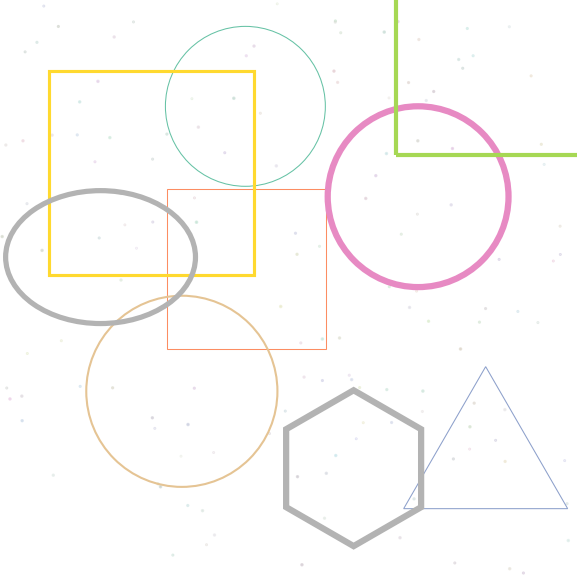[{"shape": "circle", "thickness": 0.5, "radius": 0.69, "center": [0.425, 0.815]}, {"shape": "square", "thickness": 0.5, "radius": 0.69, "center": [0.427, 0.533]}, {"shape": "triangle", "thickness": 0.5, "radius": 0.82, "center": [0.841, 0.2]}, {"shape": "circle", "thickness": 3, "radius": 0.78, "center": [0.724, 0.659]}, {"shape": "square", "thickness": 2, "radius": 0.82, "center": [0.849, 0.894]}, {"shape": "square", "thickness": 1.5, "radius": 0.88, "center": [0.262, 0.7]}, {"shape": "circle", "thickness": 1, "radius": 0.83, "center": [0.315, 0.322]}, {"shape": "hexagon", "thickness": 3, "radius": 0.67, "center": [0.612, 0.188]}, {"shape": "oval", "thickness": 2.5, "radius": 0.82, "center": [0.174, 0.554]}]